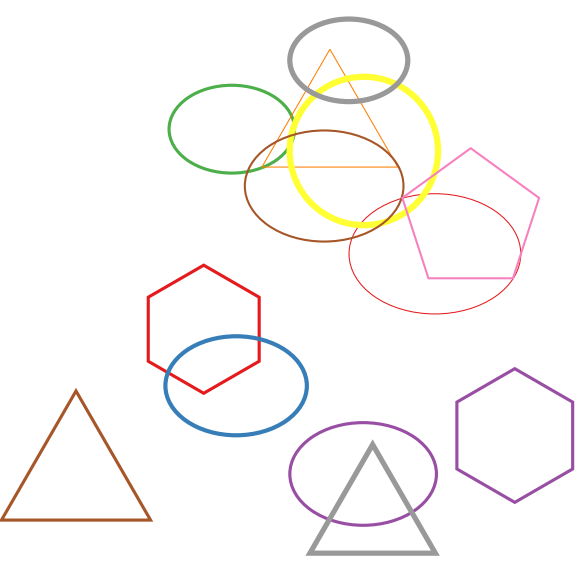[{"shape": "oval", "thickness": 0.5, "radius": 0.74, "center": [0.753, 0.56]}, {"shape": "hexagon", "thickness": 1.5, "radius": 0.55, "center": [0.353, 0.429]}, {"shape": "oval", "thickness": 2, "radius": 0.61, "center": [0.409, 0.331]}, {"shape": "oval", "thickness": 1.5, "radius": 0.54, "center": [0.401, 0.775]}, {"shape": "oval", "thickness": 1.5, "radius": 0.63, "center": [0.629, 0.178]}, {"shape": "hexagon", "thickness": 1.5, "radius": 0.58, "center": [0.891, 0.245]}, {"shape": "triangle", "thickness": 0.5, "radius": 0.68, "center": [0.571, 0.778]}, {"shape": "circle", "thickness": 3, "radius": 0.64, "center": [0.63, 0.738]}, {"shape": "triangle", "thickness": 1.5, "radius": 0.75, "center": [0.132, 0.173]}, {"shape": "oval", "thickness": 1, "radius": 0.69, "center": [0.561, 0.677]}, {"shape": "pentagon", "thickness": 1, "radius": 0.62, "center": [0.815, 0.618]}, {"shape": "triangle", "thickness": 2.5, "radius": 0.63, "center": [0.645, 0.104]}, {"shape": "oval", "thickness": 2.5, "radius": 0.51, "center": [0.604, 0.895]}]